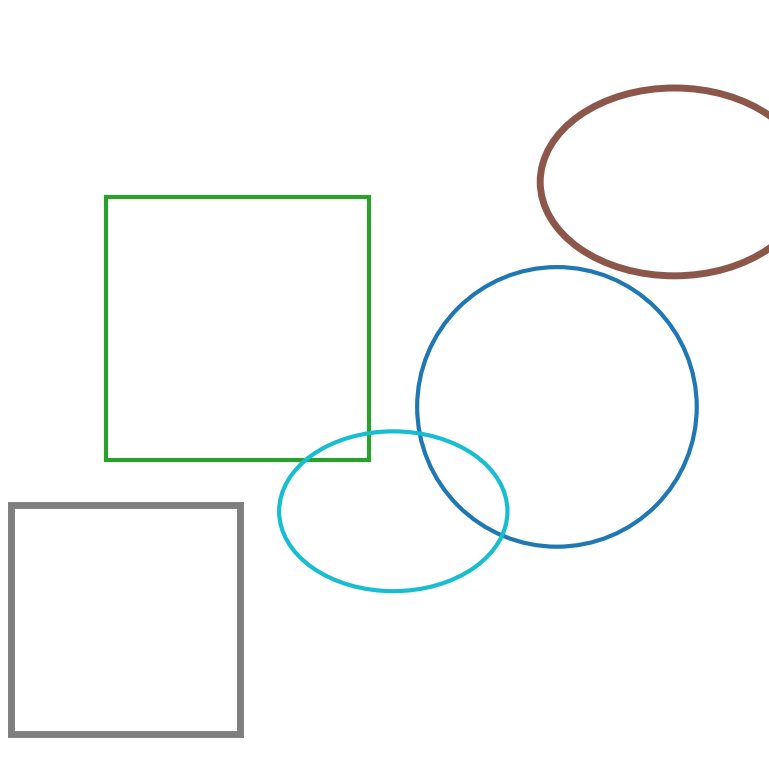[{"shape": "circle", "thickness": 1.5, "radius": 0.91, "center": [0.723, 0.472]}, {"shape": "square", "thickness": 1.5, "radius": 0.85, "center": [0.308, 0.574]}, {"shape": "oval", "thickness": 2.5, "radius": 0.87, "center": [0.876, 0.764]}, {"shape": "square", "thickness": 2.5, "radius": 0.74, "center": [0.163, 0.195]}, {"shape": "oval", "thickness": 1.5, "radius": 0.74, "center": [0.511, 0.336]}]